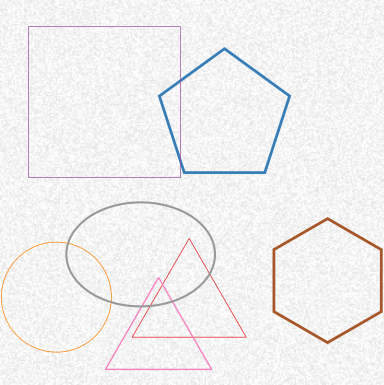[{"shape": "triangle", "thickness": 0.5, "radius": 0.85, "center": [0.491, 0.21]}, {"shape": "pentagon", "thickness": 2, "radius": 0.89, "center": [0.583, 0.696]}, {"shape": "square", "thickness": 0.5, "radius": 0.98, "center": [0.27, 0.737]}, {"shape": "circle", "thickness": 0.5, "radius": 0.71, "center": [0.147, 0.228]}, {"shape": "hexagon", "thickness": 2, "radius": 0.81, "center": [0.851, 0.271]}, {"shape": "triangle", "thickness": 1, "radius": 0.8, "center": [0.412, 0.12]}, {"shape": "oval", "thickness": 1.5, "radius": 0.97, "center": [0.365, 0.339]}]